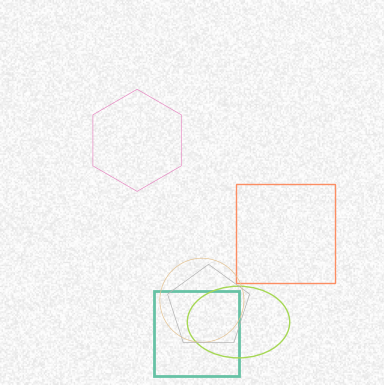[{"shape": "square", "thickness": 2, "radius": 0.55, "center": [0.511, 0.135]}, {"shape": "square", "thickness": 1, "radius": 0.65, "center": [0.742, 0.394]}, {"shape": "hexagon", "thickness": 0.5, "radius": 0.66, "center": [0.356, 0.636]}, {"shape": "oval", "thickness": 1, "radius": 0.66, "center": [0.62, 0.164]}, {"shape": "circle", "thickness": 0.5, "radius": 0.55, "center": [0.524, 0.22]}, {"shape": "pentagon", "thickness": 0.5, "radius": 0.56, "center": [0.542, 0.201]}]